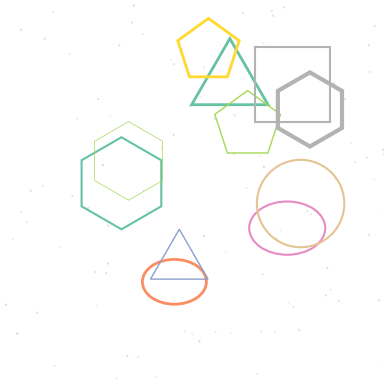[{"shape": "triangle", "thickness": 2, "radius": 0.57, "center": [0.597, 0.785]}, {"shape": "hexagon", "thickness": 1.5, "radius": 0.6, "center": [0.315, 0.524]}, {"shape": "oval", "thickness": 2, "radius": 0.42, "center": [0.453, 0.268]}, {"shape": "triangle", "thickness": 1, "radius": 0.43, "center": [0.466, 0.318]}, {"shape": "oval", "thickness": 1.5, "radius": 0.49, "center": [0.746, 0.407]}, {"shape": "pentagon", "thickness": 1, "radius": 0.45, "center": [0.643, 0.675]}, {"shape": "hexagon", "thickness": 0.5, "radius": 0.51, "center": [0.334, 0.582]}, {"shape": "pentagon", "thickness": 2, "radius": 0.42, "center": [0.542, 0.868]}, {"shape": "circle", "thickness": 1.5, "radius": 0.57, "center": [0.781, 0.471]}, {"shape": "square", "thickness": 1.5, "radius": 0.49, "center": [0.761, 0.781]}, {"shape": "hexagon", "thickness": 3, "radius": 0.48, "center": [0.805, 0.716]}]